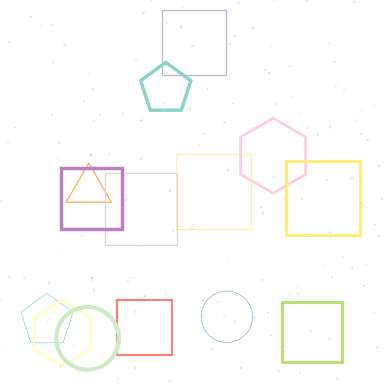[{"shape": "pentagon", "thickness": 0.5, "radius": 0.36, "center": [0.122, 0.167]}, {"shape": "pentagon", "thickness": 2.5, "radius": 0.34, "center": [0.431, 0.769]}, {"shape": "hexagon", "thickness": 1.5, "radius": 0.42, "center": [0.162, 0.134]}, {"shape": "square", "thickness": 1, "radius": 0.42, "center": [0.504, 0.889]}, {"shape": "square", "thickness": 1.5, "radius": 0.36, "center": [0.375, 0.15]}, {"shape": "circle", "thickness": 0.5, "radius": 0.33, "center": [0.589, 0.177]}, {"shape": "triangle", "thickness": 1, "radius": 0.34, "center": [0.231, 0.509]}, {"shape": "square", "thickness": 2, "radius": 0.39, "center": [0.81, 0.138]}, {"shape": "hexagon", "thickness": 2, "radius": 0.49, "center": [0.709, 0.596]}, {"shape": "square", "thickness": 1, "radius": 0.47, "center": [0.366, 0.457]}, {"shape": "square", "thickness": 2.5, "radius": 0.4, "center": [0.237, 0.485]}, {"shape": "circle", "thickness": 3, "radius": 0.41, "center": [0.227, 0.121]}, {"shape": "square", "thickness": 2, "radius": 0.48, "center": [0.839, 0.486]}, {"shape": "square", "thickness": 0.5, "radius": 0.49, "center": [0.554, 0.503]}]